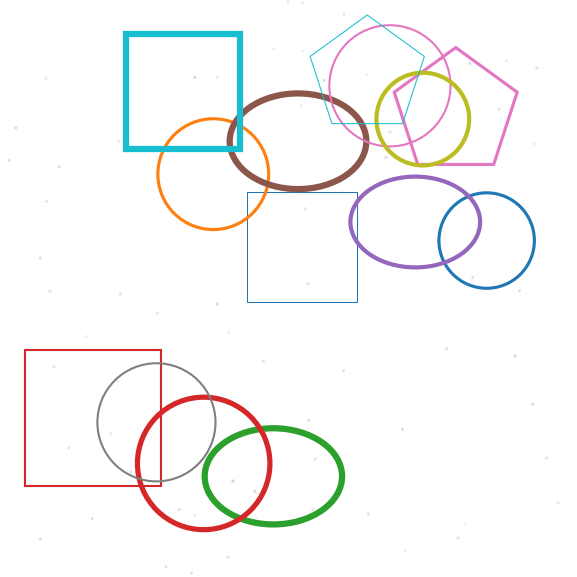[{"shape": "circle", "thickness": 1.5, "radius": 0.41, "center": [0.843, 0.583]}, {"shape": "square", "thickness": 0.5, "radius": 0.48, "center": [0.523, 0.572]}, {"shape": "circle", "thickness": 1.5, "radius": 0.48, "center": [0.369, 0.698]}, {"shape": "oval", "thickness": 3, "radius": 0.59, "center": [0.473, 0.174]}, {"shape": "square", "thickness": 1, "radius": 0.59, "center": [0.161, 0.275]}, {"shape": "circle", "thickness": 2.5, "radius": 0.57, "center": [0.353, 0.197]}, {"shape": "oval", "thickness": 2, "radius": 0.56, "center": [0.719, 0.615]}, {"shape": "oval", "thickness": 3, "radius": 0.59, "center": [0.516, 0.755]}, {"shape": "circle", "thickness": 1, "radius": 0.52, "center": [0.675, 0.851]}, {"shape": "pentagon", "thickness": 1.5, "radius": 0.56, "center": [0.789, 0.805]}, {"shape": "circle", "thickness": 1, "radius": 0.51, "center": [0.271, 0.268]}, {"shape": "circle", "thickness": 2, "radius": 0.4, "center": [0.732, 0.793]}, {"shape": "square", "thickness": 3, "radius": 0.5, "center": [0.317, 0.841]}, {"shape": "pentagon", "thickness": 0.5, "radius": 0.52, "center": [0.636, 0.869]}]